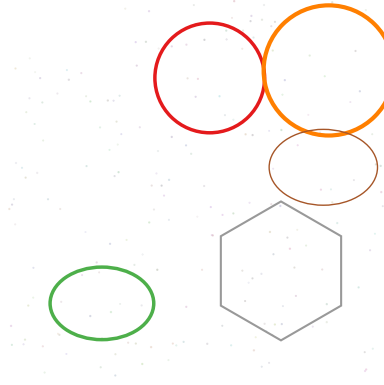[{"shape": "circle", "thickness": 2.5, "radius": 0.71, "center": [0.545, 0.798]}, {"shape": "oval", "thickness": 2.5, "radius": 0.67, "center": [0.265, 0.212]}, {"shape": "circle", "thickness": 3, "radius": 0.85, "center": [0.854, 0.817]}, {"shape": "oval", "thickness": 1, "radius": 0.7, "center": [0.84, 0.565]}, {"shape": "hexagon", "thickness": 1.5, "radius": 0.9, "center": [0.73, 0.296]}]